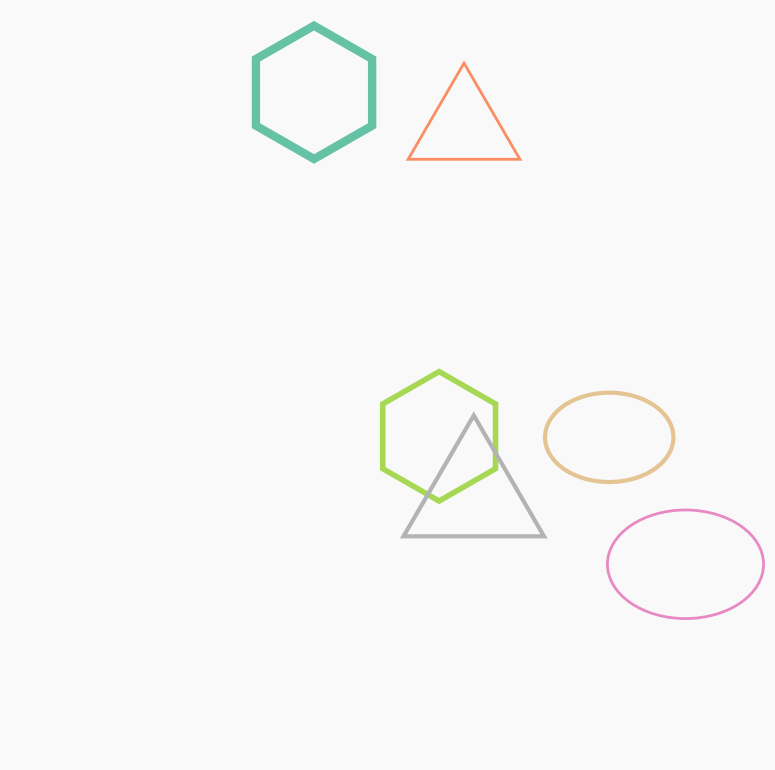[{"shape": "hexagon", "thickness": 3, "radius": 0.43, "center": [0.405, 0.88]}, {"shape": "triangle", "thickness": 1, "radius": 0.42, "center": [0.599, 0.835]}, {"shape": "oval", "thickness": 1, "radius": 0.5, "center": [0.885, 0.267]}, {"shape": "hexagon", "thickness": 2, "radius": 0.42, "center": [0.567, 0.433]}, {"shape": "oval", "thickness": 1.5, "radius": 0.41, "center": [0.786, 0.432]}, {"shape": "triangle", "thickness": 1.5, "radius": 0.52, "center": [0.611, 0.356]}]